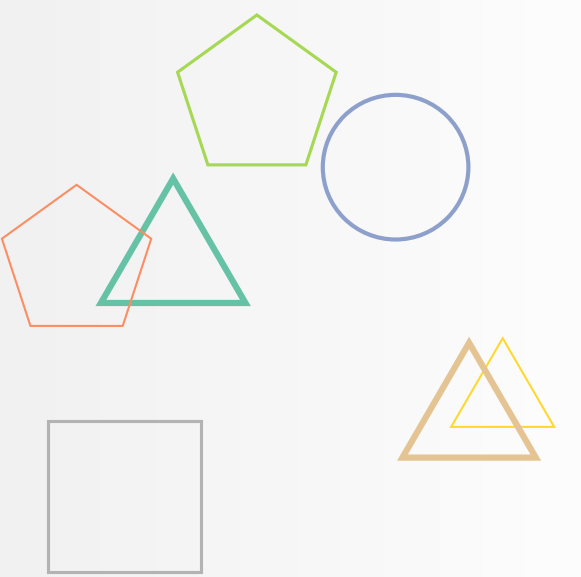[{"shape": "triangle", "thickness": 3, "radius": 0.72, "center": [0.298, 0.546]}, {"shape": "pentagon", "thickness": 1, "radius": 0.68, "center": [0.132, 0.544]}, {"shape": "circle", "thickness": 2, "radius": 0.63, "center": [0.681, 0.71]}, {"shape": "pentagon", "thickness": 1.5, "radius": 0.72, "center": [0.442, 0.83]}, {"shape": "triangle", "thickness": 1, "radius": 0.51, "center": [0.865, 0.311]}, {"shape": "triangle", "thickness": 3, "radius": 0.66, "center": [0.807, 0.273]}, {"shape": "square", "thickness": 1.5, "radius": 0.65, "center": [0.214, 0.139]}]